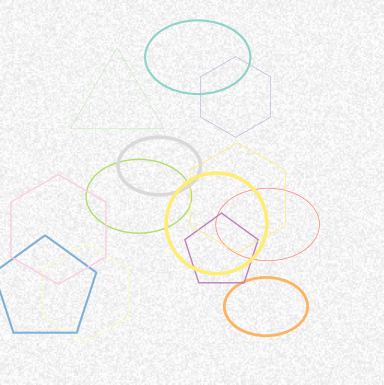[{"shape": "oval", "thickness": 1.5, "radius": 0.68, "center": [0.514, 0.851]}, {"shape": "hexagon", "thickness": 0.5, "radius": 0.64, "center": [0.223, 0.239]}, {"shape": "hexagon", "thickness": 0.5, "radius": 0.52, "center": [0.612, 0.748]}, {"shape": "oval", "thickness": 0.5, "radius": 0.67, "center": [0.695, 0.417]}, {"shape": "pentagon", "thickness": 1.5, "radius": 0.7, "center": [0.117, 0.249]}, {"shape": "oval", "thickness": 2, "radius": 0.54, "center": [0.691, 0.204]}, {"shape": "oval", "thickness": 1, "radius": 0.68, "center": [0.361, 0.49]}, {"shape": "hexagon", "thickness": 1, "radius": 0.71, "center": [0.152, 0.404]}, {"shape": "oval", "thickness": 2.5, "radius": 0.54, "center": [0.414, 0.569]}, {"shape": "pentagon", "thickness": 1, "radius": 0.5, "center": [0.575, 0.346]}, {"shape": "triangle", "thickness": 0.5, "radius": 0.7, "center": [0.304, 0.736]}, {"shape": "circle", "thickness": 2.5, "radius": 0.65, "center": [0.562, 0.42]}, {"shape": "hexagon", "thickness": 0.5, "radius": 0.71, "center": [0.618, 0.486]}]